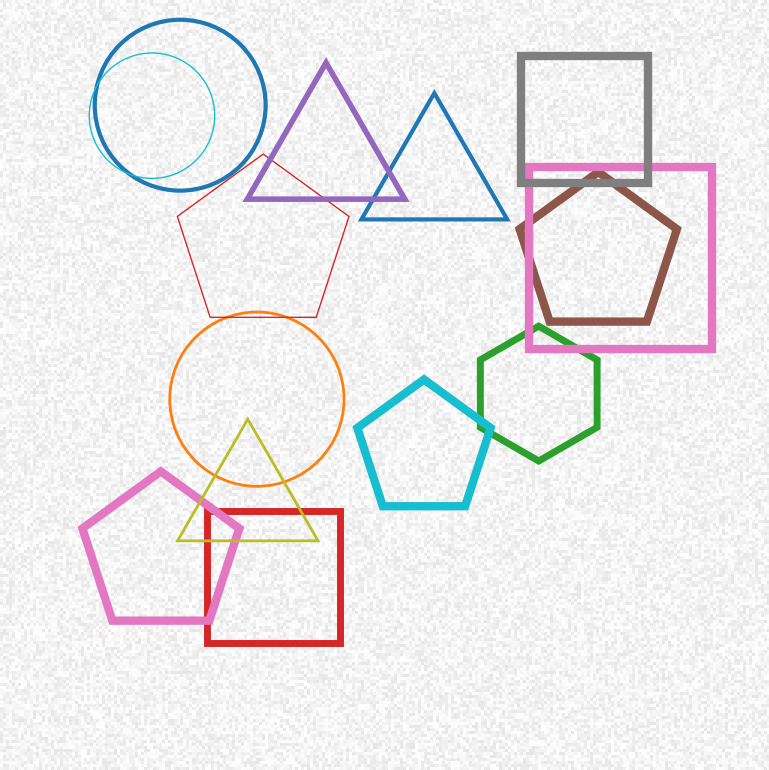[{"shape": "circle", "thickness": 1.5, "radius": 0.55, "center": [0.234, 0.863]}, {"shape": "triangle", "thickness": 1.5, "radius": 0.55, "center": [0.564, 0.77]}, {"shape": "circle", "thickness": 1, "radius": 0.57, "center": [0.334, 0.482]}, {"shape": "hexagon", "thickness": 2.5, "radius": 0.44, "center": [0.7, 0.489]}, {"shape": "square", "thickness": 2.5, "radius": 0.43, "center": [0.355, 0.25]}, {"shape": "pentagon", "thickness": 0.5, "radius": 0.59, "center": [0.342, 0.683]}, {"shape": "triangle", "thickness": 2, "radius": 0.59, "center": [0.423, 0.8]}, {"shape": "pentagon", "thickness": 3, "radius": 0.54, "center": [0.777, 0.669]}, {"shape": "pentagon", "thickness": 3, "radius": 0.54, "center": [0.209, 0.281]}, {"shape": "square", "thickness": 3, "radius": 0.59, "center": [0.806, 0.665]}, {"shape": "square", "thickness": 3, "radius": 0.41, "center": [0.759, 0.845]}, {"shape": "triangle", "thickness": 1, "radius": 0.53, "center": [0.322, 0.35]}, {"shape": "pentagon", "thickness": 3, "radius": 0.45, "center": [0.551, 0.416]}, {"shape": "circle", "thickness": 0.5, "radius": 0.41, "center": [0.197, 0.85]}]